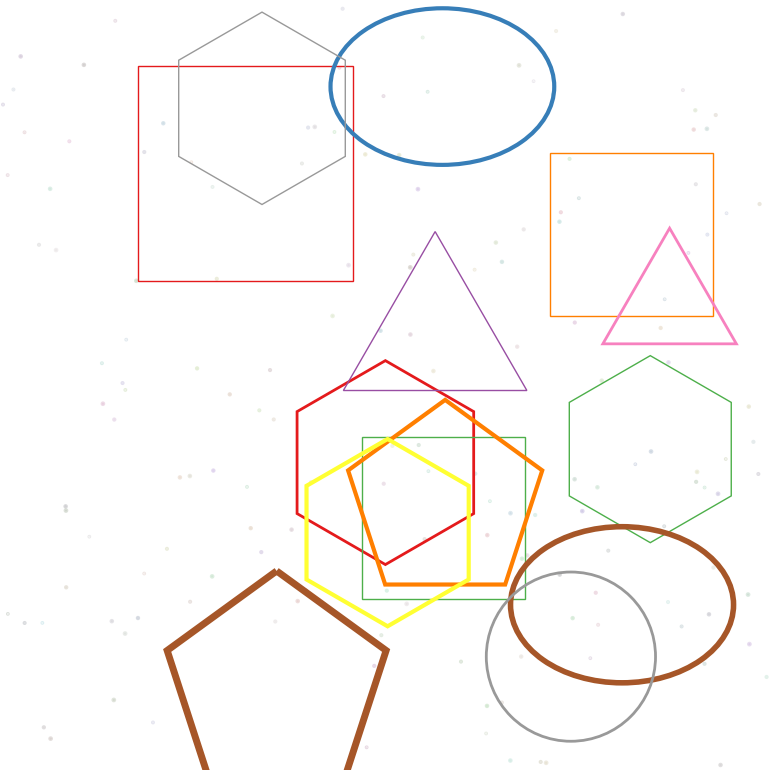[{"shape": "square", "thickness": 0.5, "radius": 0.7, "center": [0.319, 0.775]}, {"shape": "hexagon", "thickness": 1, "radius": 0.66, "center": [0.5, 0.399]}, {"shape": "oval", "thickness": 1.5, "radius": 0.73, "center": [0.575, 0.888]}, {"shape": "square", "thickness": 0.5, "radius": 0.53, "center": [0.576, 0.327]}, {"shape": "hexagon", "thickness": 0.5, "radius": 0.61, "center": [0.845, 0.417]}, {"shape": "triangle", "thickness": 0.5, "radius": 0.69, "center": [0.565, 0.562]}, {"shape": "square", "thickness": 0.5, "radius": 0.53, "center": [0.82, 0.695]}, {"shape": "pentagon", "thickness": 1.5, "radius": 0.66, "center": [0.578, 0.348]}, {"shape": "hexagon", "thickness": 1.5, "radius": 0.61, "center": [0.503, 0.308]}, {"shape": "oval", "thickness": 2, "radius": 0.72, "center": [0.808, 0.215]}, {"shape": "pentagon", "thickness": 2.5, "radius": 0.75, "center": [0.359, 0.109]}, {"shape": "triangle", "thickness": 1, "radius": 0.5, "center": [0.87, 0.604]}, {"shape": "hexagon", "thickness": 0.5, "radius": 0.62, "center": [0.34, 0.859]}, {"shape": "circle", "thickness": 1, "radius": 0.55, "center": [0.741, 0.147]}]